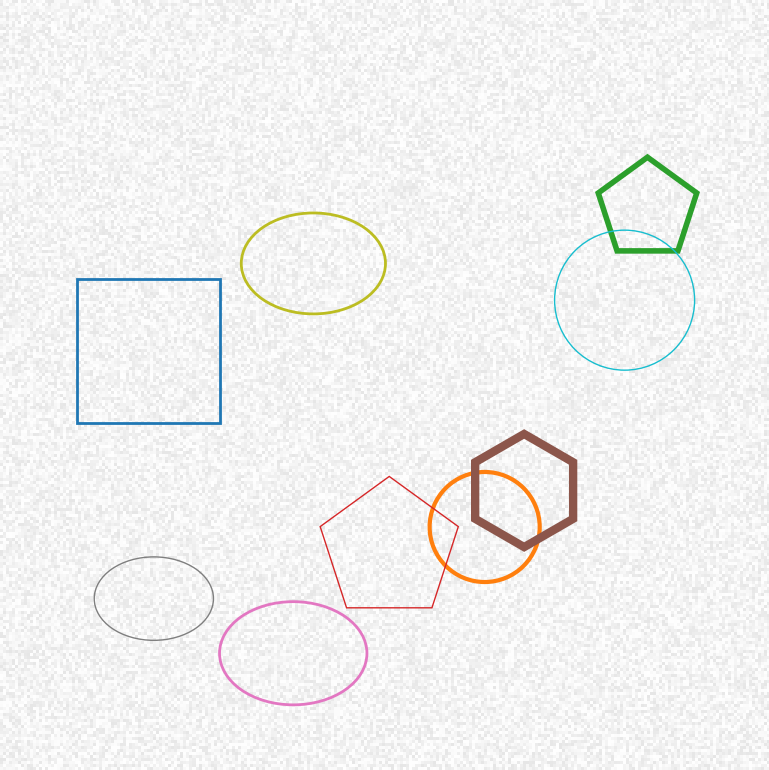[{"shape": "square", "thickness": 1, "radius": 0.47, "center": [0.193, 0.544]}, {"shape": "circle", "thickness": 1.5, "radius": 0.36, "center": [0.629, 0.316]}, {"shape": "pentagon", "thickness": 2, "radius": 0.34, "center": [0.841, 0.729]}, {"shape": "pentagon", "thickness": 0.5, "radius": 0.47, "center": [0.506, 0.287]}, {"shape": "hexagon", "thickness": 3, "radius": 0.37, "center": [0.681, 0.363]}, {"shape": "oval", "thickness": 1, "radius": 0.48, "center": [0.381, 0.152]}, {"shape": "oval", "thickness": 0.5, "radius": 0.39, "center": [0.2, 0.223]}, {"shape": "oval", "thickness": 1, "radius": 0.47, "center": [0.407, 0.658]}, {"shape": "circle", "thickness": 0.5, "radius": 0.45, "center": [0.811, 0.61]}]